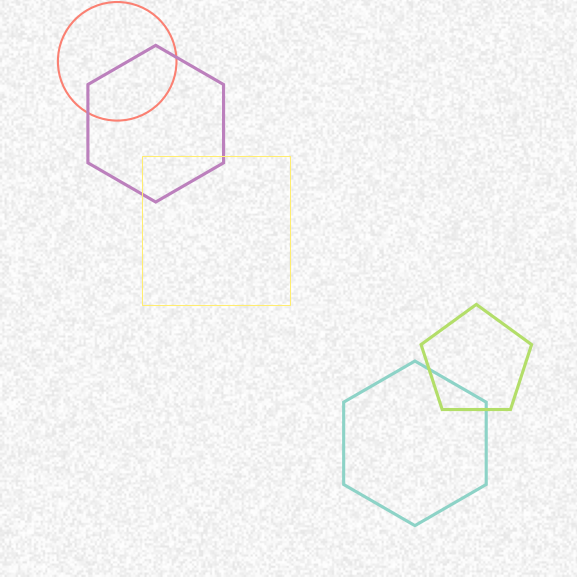[{"shape": "hexagon", "thickness": 1.5, "radius": 0.71, "center": [0.719, 0.231]}, {"shape": "circle", "thickness": 1, "radius": 0.51, "center": [0.203, 0.893]}, {"shape": "pentagon", "thickness": 1.5, "radius": 0.5, "center": [0.825, 0.371]}, {"shape": "hexagon", "thickness": 1.5, "radius": 0.68, "center": [0.27, 0.785]}, {"shape": "square", "thickness": 0.5, "radius": 0.64, "center": [0.374, 0.6]}]